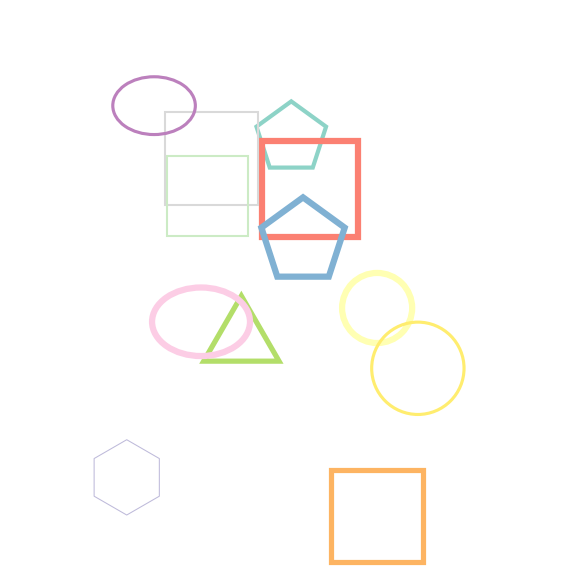[{"shape": "pentagon", "thickness": 2, "radius": 0.32, "center": [0.504, 0.76]}, {"shape": "circle", "thickness": 3, "radius": 0.3, "center": [0.653, 0.466]}, {"shape": "hexagon", "thickness": 0.5, "radius": 0.33, "center": [0.219, 0.173]}, {"shape": "square", "thickness": 3, "radius": 0.42, "center": [0.537, 0.672]}, {"shape": "pentagon", "thickness": 3, "radius": 0.38, "center": [0.525, 0.581]}, {"shape": "square", "thickness": 2.5, "radius": 0.4, "center": [0.652, 0.106]}, {"shape": "triangle", "thickness": 2.5, "radius": 0.38, "center": [0.418, 0.411]}, {"shape": "oval", "thickness": 3, "radius": 0.42, "center": [0.348, 0.442]}, {"shape": "square", "thickness": 1, "radius": 0.4, "center": [0.365, 0.725]}, {"shape": "oval", "thickness": 1.5, "radius": 0.36, "center": [0.267, 0.816]}, {"shape": "square", "thickness": 1, "radius": 0.35, "center": [0.359, 0.66]}, {"shape": "circle", "thickness": 1.5, "radius": 0.4, "center": [0.724, 0.361]}]